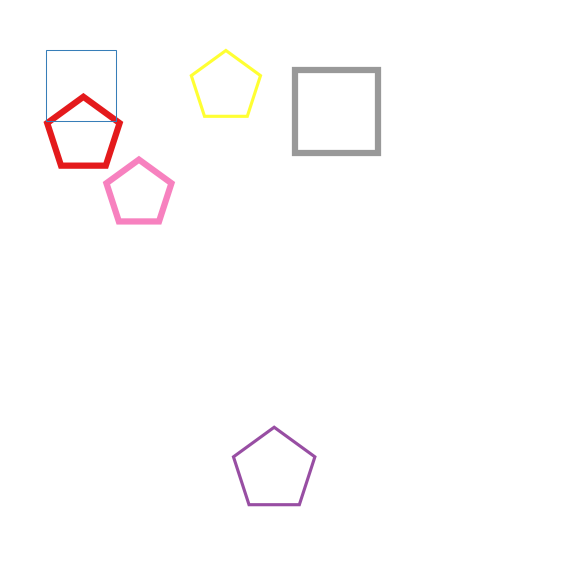[{"shape": "pentagon", "thickness": 3, "radius": 0.33, "center": [0.144, 0.766]}, {"shape": "square", "thickness": 0.5, "radius": 0.31, "center": [0.141, 0.851]}, {"shape": "pentagon", "thickness": 1.5, "radius": 0.37, "center": [0.475, 0.185]}, {"shape": "pentagon", "thickness": 1.5, "radius": 0.32, "center": [0.391, 0.849]}, {"shape": "pentagon", "thickness": 3, "radius": 0.3, "center": [0.241, 0.664]}, {"shape": "square", "thickness": 3, "radius": 0.36, "center": [0.583, 0.806]}]